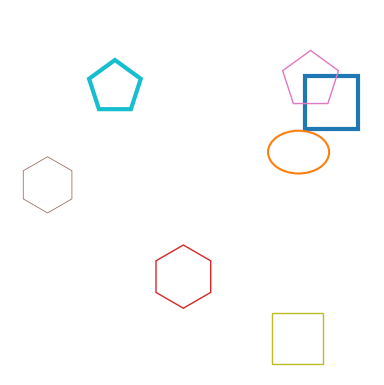[{"shape": "square", "thickness": 3, "radius": 0.34, "center": [0.861, 0.733]}, {"shape": "oval", "thickness": 1.5, "radius": 0.4, "center": [0.776, 0.605]}, {"shape": "hexagon", "thickness": 1, "radius": 0.41, "center": [0.476, 0.282]}, {"shape": "hexagon", "thickness": 0.5, "radius": 0.36, "center": [0.124, 0.52]}, {"shape": "pentagon", "thickness": 1, "radius": 0.38, "center": [0.807, 0.793]}, {"shape": "square", "thickness": 1, "radius": 0.33, "center": [0.772, 0.121]}, {"shape": "pentagon", "thickness": 3, "radius": 0.35, "center": [0.298, 0.774]}]